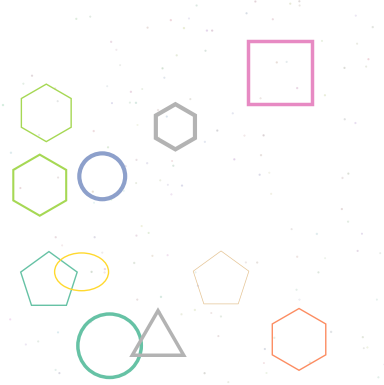[{"shape": "circle", "thickness": 2.5, "radius": 0.41, "center": [0.285, 0.102]}, {"shape": "pentagon", "thickness": 1, "radius": 0.39, "center": [0.127, 0.269]}, {"shape": "hexagon", "thickness": 1, "radius": 0.4, "center": [0.777, 0.118]}, {"shape": "circle", "thickness": 3, "radius": 0.3, "center": [0.266, 0.542]}, {"shape": "square", "thickness": 2.5, "radius": 0.41, "center": [0.728, 0.812]}, {"shape": "hexagon", "thickness": 1, "radius": 0.37, "center": [0.12, 0.707]}, {"shape": "hexagon", "thickness": 1.5, "radius": 0.4, "center": [0.103, 0.519]}, {"shape": "oval", "thickness": 1, "radius": 0.35, "center": [0.212, 0.294]}, {"shape": "pentagon", "thickness": 0.5, "radius": 0.38, "center": [0.574, 0.272]}, {"shape": "hexagon", "thickness": 3, "radius": 0.29, "center": [0.456, 0.671]}, {"shape": "triangle", "thickness": 2.5, "radius": 0.39, "center": [0.41, 0.116]}]